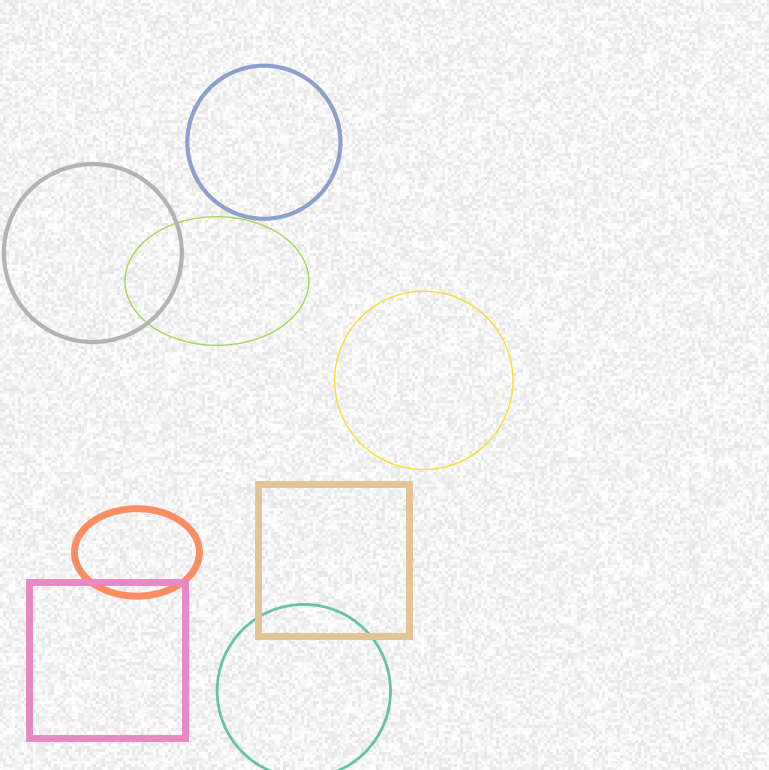[{"shape": "circle", "thickness": 1, "radius": 0.56, "center": [0.395, 0.103]}, {"shape": "oval", "thickness": 2.5, "radius": 0.41, "center": [0.178, 0.283]}, {"shape": "circle", "thickness": 1.5, "radius": 0.5, "center": [0.343, 0.815]}, {"shape": "square", "thickness": 2.5, "radius": 0.5, "center": [0.139, 0.143]}, {"shape": "oval", "thickness": 0.5, "radius": 0.6, "center": [0.282, 0.635]}, {"shape": "circle", "thickness": 0.5, "radius": 0.58, "center": [0.55, 0.506]}, {"shape": "square", "thickness": 2.5, "radius": 0.49, "center": [0.433, 0.273]}, {"shape": "circle", "thickness": 1.5, "radius": 0.58, "center": [0.121, 0.671]}]